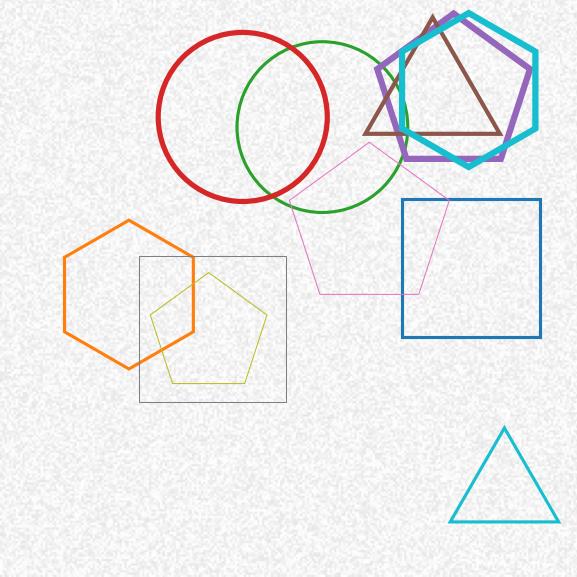[{"shape": "square", "thickness": 1.5, "radius": 0.6, "center": [0.815, 0.535]}, {"shape": "hexagon", "thickness": 1.5, "radius": 0.64, "center": [0.223, 0.489]}, {"shape": "circle", "thickness": 1.5, "radius": 0.74, "center": [0.558, 0.779]}, {"shape": "circle", "thickness": 2.5, "radius": 0.73, "center": [0.42, 0.797]}, {"shape": "pentagon", "thickness": 3, "radius": 0.7, "center": [0.786, 0.837]}, {"shape": "triangle", "thickness": 2, "radius": 0.67, "center": [0.749, 0.835]}, {"shape": "pentagon", "thickness": 0.5, "radius": 0.73, "center": [0.64, 0.607]}, {"shape": "square", "thickness": 0.5, "radius": 0.63, "center": [0.368, 0.429]}, {"shape": "pentagon", "thickness": 0.5, "radius": 0.53, "center": [0.361, 0.421]}, {"shape": "hexagon", "thickness": 3, "radius": 0.67, "center": [0.812, 0.843]}, {"shape": "triangle", "thickness": 1.5, "radius": 0.54, "center": [0.873, 0.15]}]